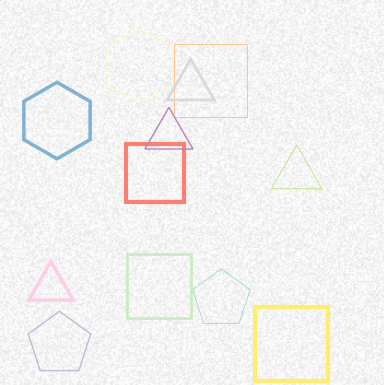[{"shape": "pentagon", "thickness": 0.5, "radius": 0.39, "center": [0.575, 0.224]}, {"shape": "hexagon", "thickness": 0.5, "radius": 0.49, "center": [0.362, 0.828]}, {"shape": "pentagon", "thickness": 1, "radius": 0.43, "center": [0.154, 0.106]}, {"shape": "square", "thickness": 3, "radius": 0.38, "center": [0.402, 0.55]}, {"shape": "hexagon", "thickness": 2.5, "radius": 0.5, "center": [0.148, 0.687]}, {"shape": "square", "thickness": 0.5, "radius": 0.47, "center": [0.547, 0.79]}, {"shape": "triangle", "thickness": 0.5, "radius": 0.38, "center": [0.771, 0.548]}, {"shape": "triangle", "thickness": 2.5, "radius": 0.33, "center": [0.133, 0.254]}, {"shape": "triangle", "thickness": 2, "radius": 0.35, "center": [0.495, 0.776]}, {"shape": "triangle", "thickness": 1, "radius": 0.36, "center": [0.439, 0.649]}, {"shape": "square", "thickness": 2, "radius": 0.41, "center": [0.413, 0.258]}, {"shape": "square", "thickness": 3, "radius": 0.48, "center": [0.757, 0.107]}]